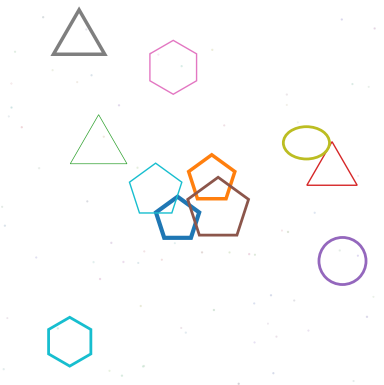[{"shape": "pentagon", "thickness": 3, "radius": 0.3, "center": [0.461, 0.43]}, {"shape": "pentagon", "thickness": 2.5, "radius": 0.32, "center": [0.55, 0.535]}, {"shape": "triangle", "thickness": 0.5, "radius": 0.43, "center": [0.256, 0.617]}, {"shape": "triangle", "thickness": 1, "radius": 0.38, "center": [0.862, 0.557]}, {"shape": "circle", "thickness": 2, "radius": 0.31, "center": [0.89, 0.322]}, {"shape": "pentagon", "thickness": 2, "radius": 0.42, "center": [0.567, 0.456]}, {"shape": "hexagon", "thickness": 1, "radius": 0.35, "center": [0.45, 0.825]}, {"shape": "triangle", "thickness": 2.5, "radius": 0.38, "center": [0.205, 0.898]}, {"shape": "oval", "thickness": 2, "radius": 0.3, "center": [0.796, 0.629]}, {"shape": "hexagon", "thickness": 2, "radius": 0.32, "center": [0.181, 0.112]}, {"shape": "pentagon", "thickness": 1, "radius": 0.36, "center": [0.404, 0.505]}]